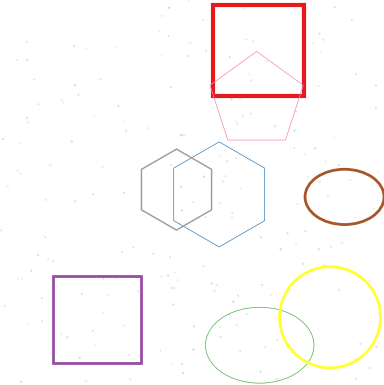[{"shape": "square", "thickness": 3, "radius": 0.59, "center": [0.67, 0.868]}, {"shape": "hexagon", "thickness": 0.5, "radius": 0.68, "center": [0.569, 0.495]}, {"shape": "oval", "thickness": 0.5, "radius": 0.7, "center": [0.675, 0.103]}, {"shape": "square", "thickness": 2, "radius": 0.57, "center": [0.252, 0.171]}, {"shape": "circle", "thickness": 2, "radius": 0.66, "center": [0.857, 0.176]}, {"shape": "oval", "thickness": 2, "radius": 0.51, "center": [0.895, 0.489]}, {"shape": "pentagon", "thickness": 0.5, "radius": 0.64, "center": [0.667, 0.739]}, {"shape": "hexagon", "thickness": 1, "radius": 0.53, "center": [0.458, 0.508]}]